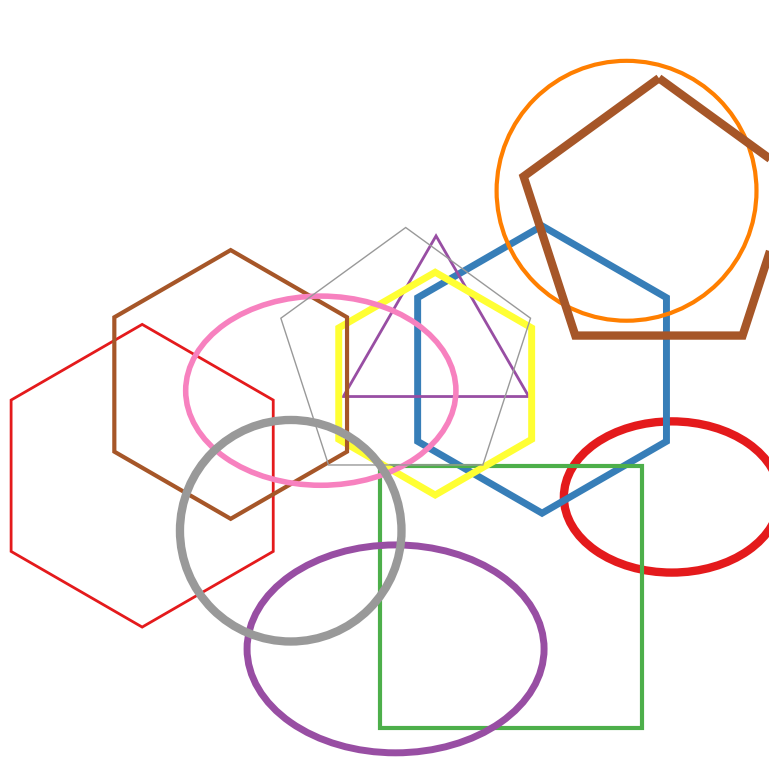[{"shape": "oval", "thickness": 3, "radius": 0.7, "center": [0.873, 0.355]}, {"shape": "hexagon", "thickness": 1, "radius": 0.98, "center": [0.185, 0.382]}, {"shape": "hexagon", "thickness": 2.5, "radius": 0.93, "center": [0.704, 0.52]}, {"shape": "square", "thickness": 1.5, "radius": 0.85, "center": [0.663, 0.224]}, {"shape": "triangle", "thickness": 1, "radius": 0.7, "center": [0.566, 0.555]}, {"shape": "oval", "thickness": 2.5, "radius": 0.96, "center": [0.514, 0.157]}, {"shape": "circle", "thickness": 1.5, "radius": 0.84, "center": [0.814, 0.752]}, {"shape": "hexagon", "thickness": 2.5, "radius": 0.72, "center": [0.565, 0.502]}, {"shape": "pentagon", "thickness": 3, "radius": 0.92, "center": [0.856, 0.714]}, {"shape": "hexagon", "thickness": 1.5, "radius": 0.87, "center": [0.3, 0.501]}, {"shape": "oval", "thickness": 2, "radius": 0.88, "center": [0.417, 0.493]}, {"shape": "circle", "thickness": 3, "radius": 0.72, "center": [0.378, 0.311]}, {"shape": "pentagon", "thickness": 0.5, "radius": 0.85, "center": [0.527, 0.534]}]